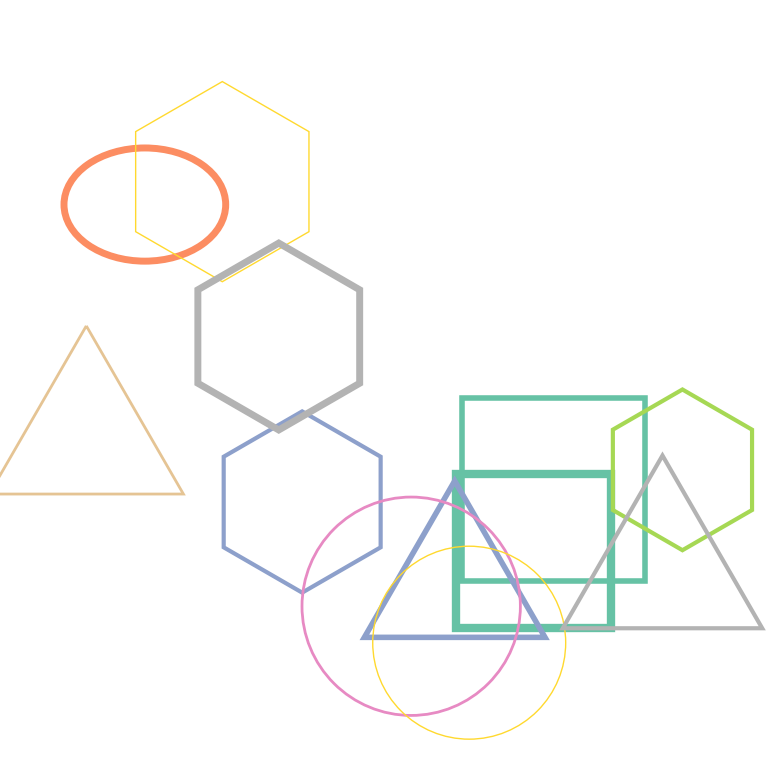[{"shape": "square", "thickness": 3, "radius": 0.5, "center": [0.693, 0.284]}, {"shape": "square", "thickness": 2, "radius": 0.6, "center": [0.719, 0.364]}, {"shape": "oval", "thickness": 2.5, "radius": 0.52, "center": [0.188, 0.734]}, {"shape": "triangle", "thickness": 2, "radius": 0.68, "center": [0.591, 0.24]}, {"shape": "hexagon", "thickness": 1.5, "radius": 0.59, "center": [0.392, 0.348]}, {"shape": "circle", "thickness": 1, "radius": 0.71, "center": [0.534, 0.213]}, {"shape": "hexagon", "thickness": 1.5, "radius": 0.52, "center": [0.886, 0.39]}, {"shape": "circle", "thickness": 0.5, "radius": 0.63, "center": [0.609, 0.165]}, {"shape": "hexagon", "thickness": 0.5, "radius": 0.65, "center": [0.289, 0.764]}, {"shape": "triangle", "thickness": 1, "radius": 0.73, "center": [0.112, 0.431]}, {"shape": "hexagon", "thickness": 2.5, "radius": 0.61, "center": [0.362, 0.563]}, {"shape": "triangle", "thickness": 1.5, "radius": 0.75, "center": [0.86, 0.259]}]